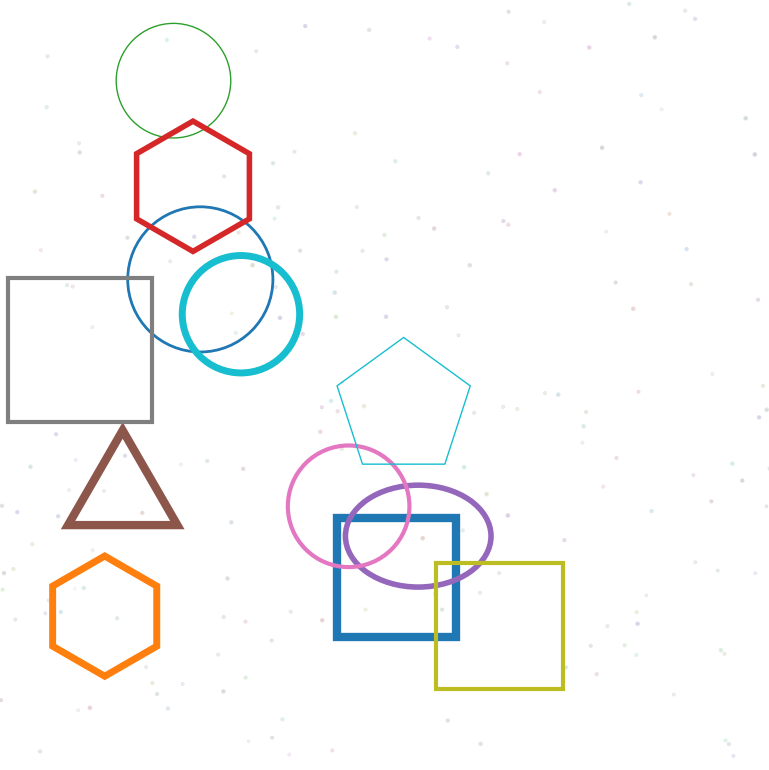[{"shape": "circle", "thickness": 1, "radius": 0.47, "center": [0.26, 0.637]}, {"shape": "square", "thickness": 3, "radius": 0.39, "center": [0.514, 0.25]}, {"shape": "hexagon", "thickness": 2.5, "radius": 0.39, "center": [0.136, 0.2]}, {"shape": "circle", "thickness": 0.5, "radius": 0.37, "center": [0.225, 0.895]}, {"shape": "hexagon", "thickness": 2, "radius": 0.42, "center": [0.251, 0.758]}, {"shape": "oval", "thickness": 2, "radius": 0.47, "center": [0.543, 0.304]}, {"shape": "triangle", "thickness": 3, "radius": 0.41, "center": [0.159, 0.359]}, {"shape": "circle", "thickness": 1.5, "radius": 0.39, "center": [0.453, 0.342]}, {"shape": "square", "thickness": 1.5, "radius": 0.47, "center": [0.104, 0.545]}, {"shape": "square", "thickness": 1.5, "radius": 0.41, "center": [0.649, 0.187]}, {"shape": "circle", "thickness": 2.5, "radius": 0.38, "center": [0.313, 0.592]}, {"shape": "pentagon", "thickness": 0.5, "radius": 0.45, "center": [0.524, 0.471]}]